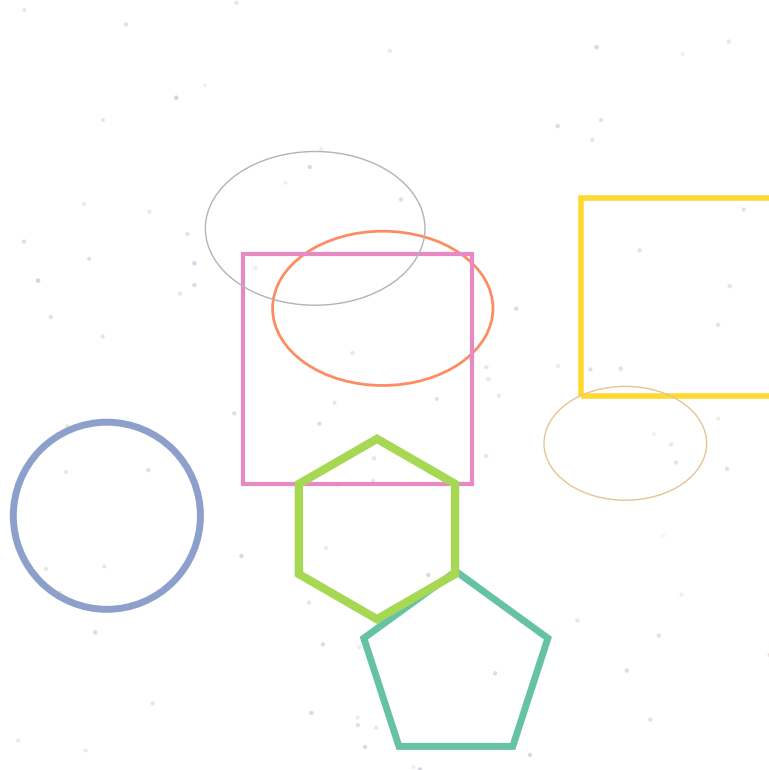[{"shape": "pentagon", "thickness": 2.5, "radius": 0.63, "center": [0.592, 0.132]}, {"shape": "oval", "thickness": 1, "radius": 0.72, "center": [0.497, 0.6]}, {"shape": "circle", "thickness": 2.5, "radius": 0.61, "center": [0.139, 0.33]}, {"shape": "square", "thickness": 1.5, "radius": 0.75, "center": [0.464, 0.521]}, {"shape": "hexagon", "thickness": 3, "radius": 0.59, "center": [0.49, 0.313]}, {"shape": "square", "thickness": 2, "radius": 0.65, "center": [0.883, 0.614]}, {"shape": "oval", "thickness": 0.5, "radius": 0.53, "center": [0.812, 0.424]}, {"shape": "oval", "thickness": 0.5, "radius": 0.71, "center": [0.409, 0.703]}]